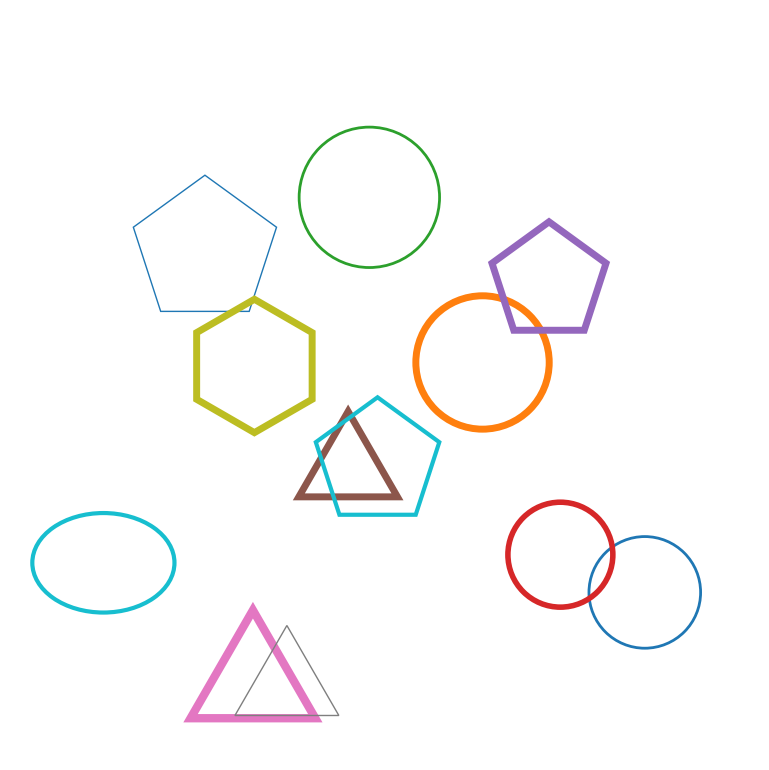[{"shape": "pentagon", "thickness": 0.5, "radius": 0.49, "center": [0.266, 0.675]}, {"shape": "circle", "thickness": 1, "radius": 0.36, "center": [0.837, 0.231]}, {"shape": "circle", "thickness": 2.5, "radius": 0.43, "center": [0.627, 0.529]}, {"shape": "circle", "thickness": 1, "radius": 0.46, "center": [0.48, 0.744]}, {"shape": "circle", "thickness": 2, "radius": 0.34, "center": [0.728, 0.28]}, {"shape": "pentagon", "thickness": 2.5, "radius": 0.39, "center": [0.713, 0.634]}, {"shape": "triangle", "thickness": 2.5, "radius": 0.37, "center": [0.452, 0.392]}, {"shape": "triangle", "thickness": 3, "radius": 0.47, "center": [0.328, 0.114]}, {"shape": "triangle", "thickness": 0.5, "radius": 0.39, "center": [0.373, 0.11]}, {"shape": "hexagon", "thickness": 2.5, "radius": 0.43, "center": [0.33, 0.525]}, {"shape": "pentagon", "thickness": 1.5, "radius": 0.42, "center": [0.49, 0.4]}, {"shape": "oval", "thickness": 1.5, "radius": 0.46, "center": [0.134, 0.269]}]